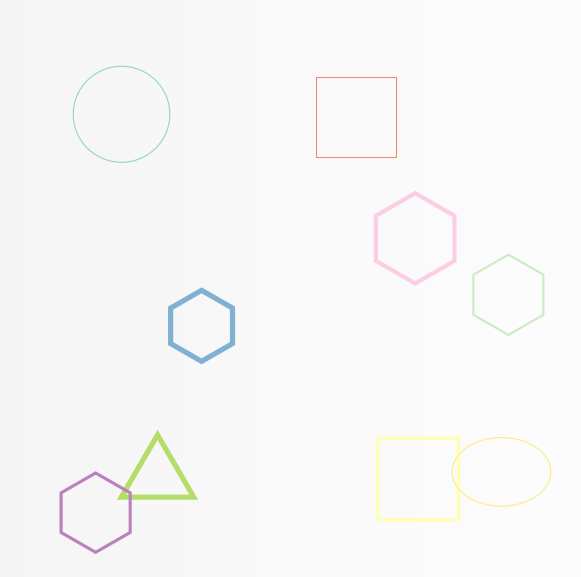[{"shape": "circle", "thickness": 0.5, "radius": 0.42, "center": [0.209, 0.801]}, {"shape": "square", "thickness": 1.5, "radius": 0.35, "center": [0.718, 0.171]}, {"shape": "square", "thickness": 0.5, "radius": 0.35, "center": [0.613, 0.796]}, {"shape": "hexagon", "thickness": 2.5, "radius": 0.31, "center": [0.347, 0.435]}, {"shape": "triangle", "thickness": 2.5, "radius": 0.36, "center": [0.271, 0.174]}, {"shape": "hexagon", "thickness": 2, "radius": 0.39, "center": [0.714, 0.586]}, {"shape": "hexagon", "thickness": 1.5, "radius": 0.34, "center": [0.165, 0.111]}, {"shape": "hexagon", "thickness": 1, "radius": 0.35, "center": [0.875, 0.489]}, {"shape": "oval", "thickness": 0.5, "radius": 0.42, "center": [0.863, 0.182]}]